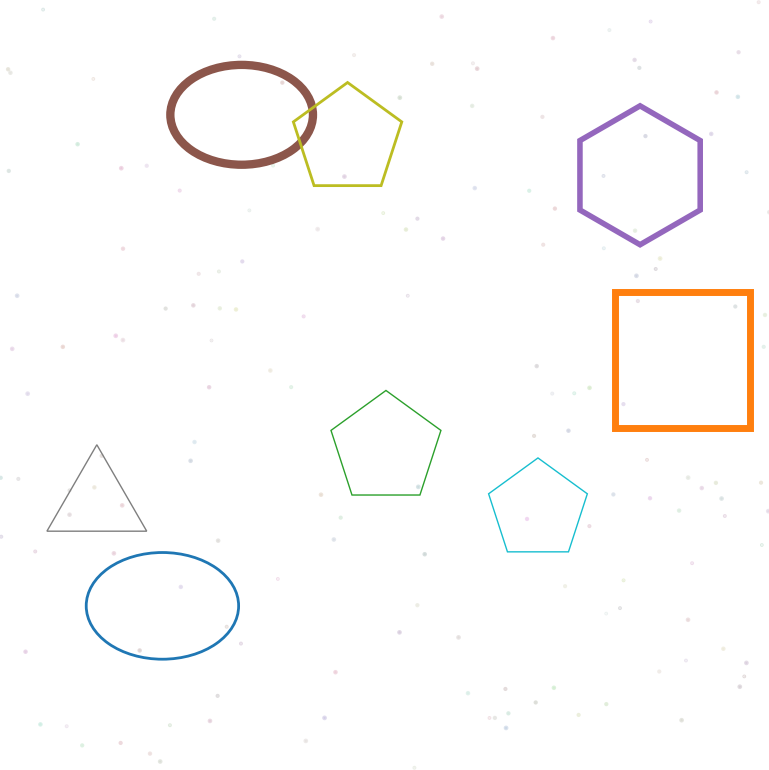[{"shape": "oval", "thickness": 1, "radius": 0.49, "center": [0.211, 0.213]}, {"shape": "square", "thickness": 2.5, "radius": 0.44, "center": [0.886, 0.533]}, {"shape": "pentagon", "thickness": 0.5, "radius": 0.38, "center": [0.501, 0.418]}, {"shape": "hexagon", "thickness": 2, "radius": 0.45, "center": [0.831, 0.772]}, {"shape": "oval", "thickness": 3, "radius": 0.46, "center": [0.314, 0.851]}, {"shape": "triangle", "thickness": 0.5, "radius": 0.37, "center": [0.126, 0.348]}, {"shape": "pentagon", "thickness": 1, "radius": 0.37, "center": [0.451, 0.819]}, {"shape": "pentagon", "thickness": 0.5, "radius": 0.34, "center": [0.699, 0.338]}]